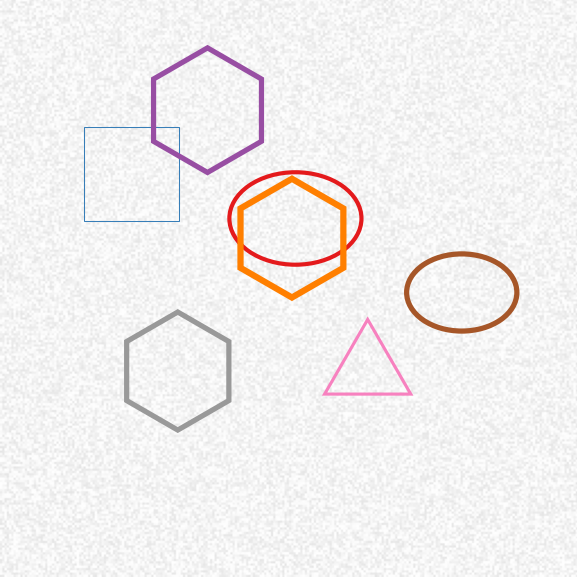[{"shape": "oval", "thickness": 2, "radius": 0.57, "center": [0.512, 0.621]}, {"shape": "square", "thickness": 0.5, "radius": 0.41, "center": [0.228, 0.698]}, {"shape": "hexagon", "thickness": 2.5, "radius": 0.54, "center": [0.359, 0.808]}, {"shape": "hexagon", "thickness": 3, "radius": 0.51, "center": [0.506, 0.587]}, {"shape": "oval", "thickness": 2.5, "radius": 0.48, "center": [0.8, 0.493]}, {"shape": "triangle", "thickness": 1.5, "radius": 0.43, "center": [0.637, 0.36]}, {"shape": "hexagon", "thickness": 2.5, "radius": 0.51, "center": [0.308, 0.357]}]